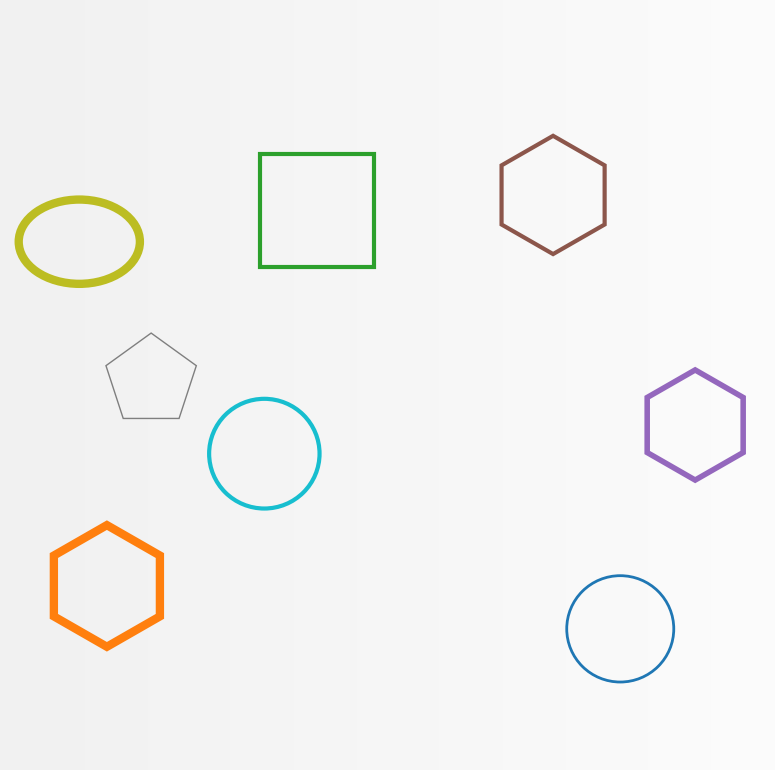[{"shape": "circle", "thickness": 1, "radius": 0.35, "center": [0.8, 0.183]}, {"shape": "hexagon", "thickness": 3, "radius": 0.39, "center": [0.138, 0.239]}, {"shape": "square", "thickness": 1.5, "radius": 0.37, "center": [0.409, 0.727]}, {"shape": "hexagon", "thickness": 2, "radius": 0.36, "center": [0.897, 0.448]}, {"shape": "hexagon", "thickness": 1.5, "radius": 0.38, "center": [0.714, 0.747]}, {"shape": "pentagon", "thickness": 0.5, "radius": 0.31, "center": [0.195, 0.506]}, {"shape": "oval", "thickness": 3, "radius": 0.39, "center": [0.102, 0.686]}, {"shape": "circle", "thickness": 1.5, "radius": 0.36, "center": [0.341, 0.411]}]